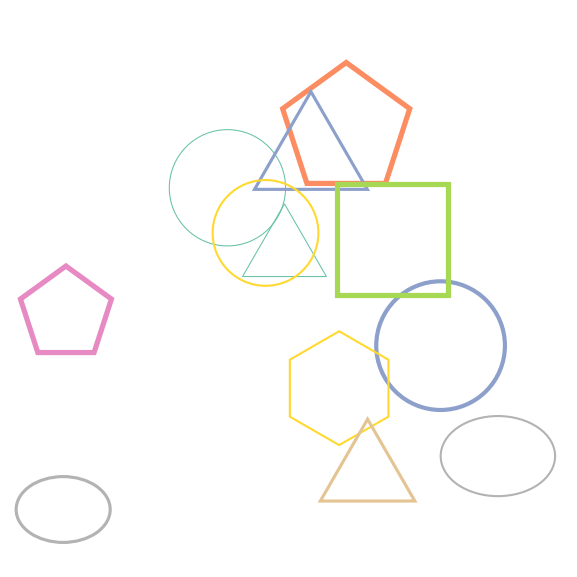[{"shape": "circle", "thickness": 0.5, "radius": 0.5, "center": [0.394, 0.674]}, {"shape": "triangle", "thickness": 0.5, "radius": 0.42, "center": [0.493, 0.562]}, {"shape": "pentagon", "thickness": 2.5, "radius": 0.58, "center": [0.599, 0.775]}, {"shape": "circle", "thickness": 2, "radius": 0.56, "center": [0.763, 0.401]}, {"shape": "triangle", "thickness": 1.5, "radius": 0.56, "center": [0.538, 0.728]}, {"shape": "pentagon", "thickness": 2.5, "radius": 0.41, "center": [0.114, 0.456]}, {"shape": "square", "thickness": 2.5, "radius": 0.48, "center": [0.679, 0.584]}, {"shape": "hexagon", "thickness": 1, "radius": 0.49, "center": [0.587, 0.327]}, {"shape": "circle", "thickness": 1, "radius": 0.46, "center": [0.46, 0.596]}, {"shape": "triangle", "thickness": 1.5, "radius": 0.47, "center": [0.637, 0.179]}, {"shape": "oval", "thickness": 1.5, "radius": 0.41, "center": [0.109, 0.117]}, {"shape": "oval", "thickness": 1, "radius": 0.5, "center": [0.862, 0.209]}]